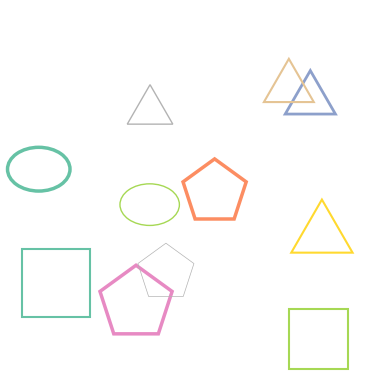[{"shape": "oval", "thickness": 2.5, "radius": 0.41, "center": [0.101, 0.561]}, {"shape": "square", "thickness": 1.5, "radius": 0.44, "center": [0.146, 0.265]}, {"shape": "pentagon", "thickness": 2.5, "radius": 0.43, "center": [0.557, 0.501]}, {"shape": "triangle", "thickness": 2, "radius": 0.38, "center": [0.806, 0.741]}, {"shape": "pentagon", "thickness": 2.5, "radius": 0.49, "center": [0.353, 0.213]}, {"shape": "square", "thickness": 1.5, "radius": 0.39, "center": [0.827, 0.119]}, {"shape": "oval", "thickness": 1, "radius": 0.39, "center": [0.389, 0.468]}, {"shape": "triangle", "thickness": 1.5, "radius": 0.46, "center": [0.836, 0.39]}, {"shape": "triangle", "thickness": 1.5, "radius": 0.37, "center": [0.75, 0.772]}, {"shape": "triangle", "thickness": 1, "radius": 0.34, "center": [0.39, 0.712]}, {"shape": "pentagon", "thickness": 0.5, "radius": 0.38, "center": [0.431, 0.292]}]